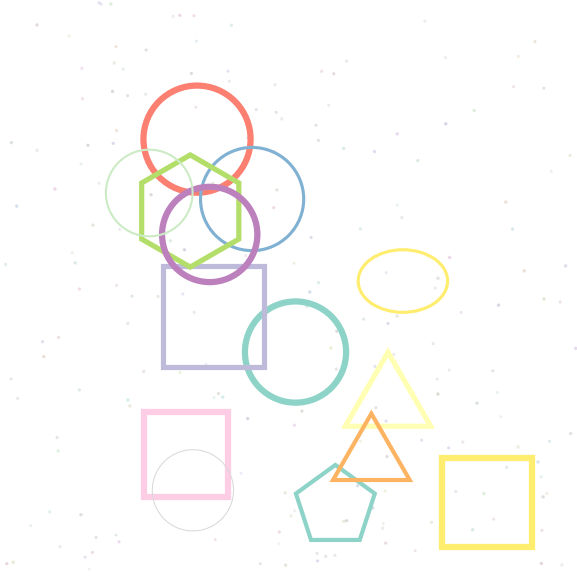[{"shape": "pentagon", "thickness": 2, "radius": 0.36, "center": [0.581, 0.122]}, {"shape": "circle", "thickness": 3, "radius": 0.44, "center": [0.512, 0.39]}, {"shape": "triangle", "thickness": 2.5, "radius": 0.43, "center": [0.672, 0.304]}, {"shape": "square", "thickness": 2.5, "radius": 0.44, "center": [0.37, 0.451]}, {"shape": "circle", "thickness": 3, "radius": 0.46, "center": [0.341, 0.758]}, {"shape": "circle", "thickness": 1.5, "radius": 0.45, "center": [0.437, 0.654]}, {"shape": "triangle", "thickness": 2, "radius": 0.38, "center": [0.643, 0.206]}, {"shape": "hexagon", "thickness": 2.5, "radius": 0.49, "center": [0.329, 0.634]}, {"shape": "square", "thickness": 3, "radius": 0.37, "center": [0.322, 0.212]}, {"shape": "circle", "thickness": 0.5, "radius": 0.35, "center": [0.334, 0.15]}, {"shape": "circle", "thickness": 3, "radius": 0.41, "center": [0.363, 0.593]}, {"shape": "circle", "thickness": 1, "radius": 0.38, "center": [0.258, 0.665]}, {"shape": "square", "thickness": 3, "radius": 0.39, "center": [0.844, 0.129]}, {"shape": "oval", "thickness": 1.5, "radius": 0.39, "center": [0.698, 0.512]}]